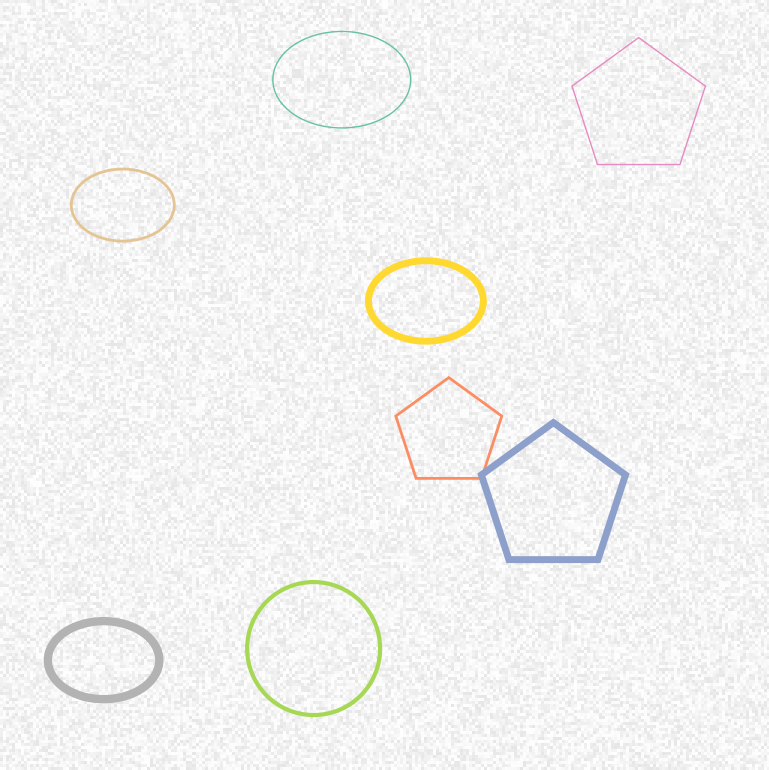[{"shape": "oval", "thickness": 0.5, "radius": 0.45, "center": [0.444, 0.896]}, {"shape": "pentagon", "thickness": 1, "radius": 0.36, "center": [0.583, 0.437]}, {"shape": "pentagon", "thickness": 2.5, "radius": 0.49, "center": [0.719, 0.353]}, {"shape": "pentagon", "thickness": 0.5, "radius": 0.46, "center": [0.829, 0.86]}, {"shape": "circle", "thickness": 1.5, "radius": 0.43, "center": [0.407, 0.158]}, {"shape": "oval", "thickness": 2.5, "radius": 0.37, "center": [0.553, 0.609]}, {"shape": "oval", "thickness": 1, "radius": 0.33, "center": [0.159, 0.734]}, {"shape": "oval", "thickness": 3, "radius": 0.36, "center": [0.135, 0.143]}]